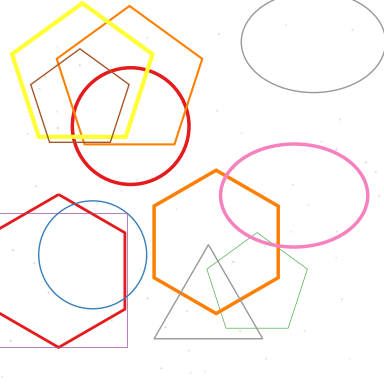[{"shape": "circle", "thickness": 2.5, "radius": 0.76, "center": [0.339, 0.672]}, {"shape": "hexagon", "thickness": 2, "radius": 0.99, "center": [0.152, 0.296]}, {"shape": "circle", "thickness": 1, "radius": 0.7, "center": [0.241, 0.338]}, {"shape": "pentagon", "thickness": 0.5, "radius": 0.69, "center": [0.668, 0.259]}, {"shape": "square", "thickness": 0.5, "radius": 0.87, "center": [0.156, 0.274]}, {"shape": "pentagon", "thickness": 1.5, "radius": 0.99, "center": [0.336, 0.786]}, {"shape": "hexagon", "thickness": 2.5, "radius": 0.93, "center": [0.561, 0.372]}, {"shape": "pentagon", "thickness": 3, "radius": 0.96, "center": [0.214, 0.8]}, {"shape": "pentagon", "thickness": 1, "radius": 0.67, "center": [0.208, 0.739]}, {"shape": "oval", "thickness": 2.5, "radius": 0.96, "center": [0.764, 0.492]}, {"shape": "oval", "thickness": 1, "radius": 0.94, "center": [0.814, 0.891]}, {"shape": "triangle", "thickness": 1, "radius": 0.81, "center": [0.541, 0.202]}]